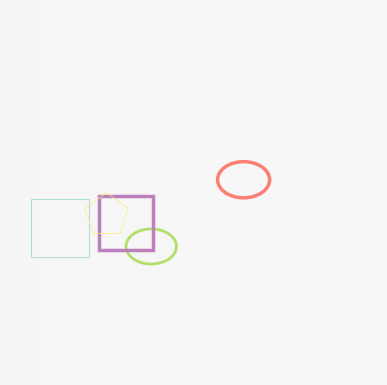[{"shape": "square", "thickness": 0.5, "radius": 0.38, "center": [0.154, 0.409]}, {"shape": "oval", "thickness": 2.5, "radius": 0.34, "center": [0.629, 0.533]}, {"shape": "oval", "thickness": 2, "radius": 0.33, "center": [0.39, 0.36]}, {"shape": "square", "thickness": 2.5, "radius": 0.35, "center": [0.325, 0.42]}, {"shape": "pentagon", "thickness": 0.5, "radius": 0.29, "center": [0.275, 0.441]}]